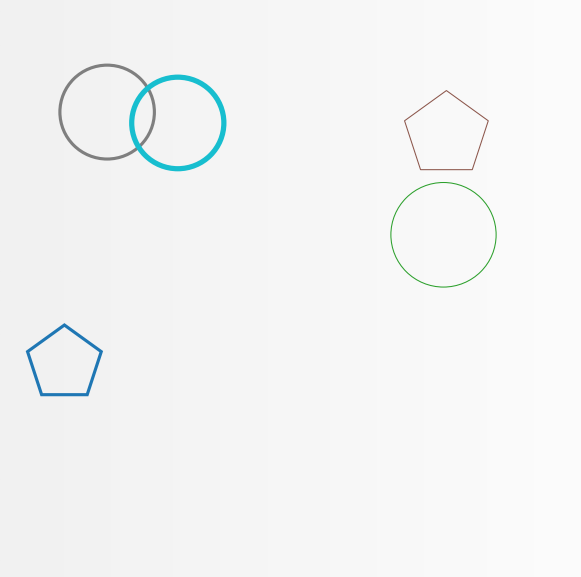[{"shape": "pentagon", "thickness": 1.5, "radius": 0.33, "center": [0.111, 0.37]}, {"shape": "circle", "thickness": 0.5, "radius": 0.45, "center": [0.763, 0.593]}, {"shape": "pentagon", "thickness": 0.5, "radius": 0.38, "center": [0.768, 0.767]}, {"shape": "circle", "thickness": 1.5, "radius": 0.41, "center": [0.184, 0.805]}, {"shape": "circle", "thickness": 2.5, "radius": 0.4, "center": [0.306, 0.786]}]